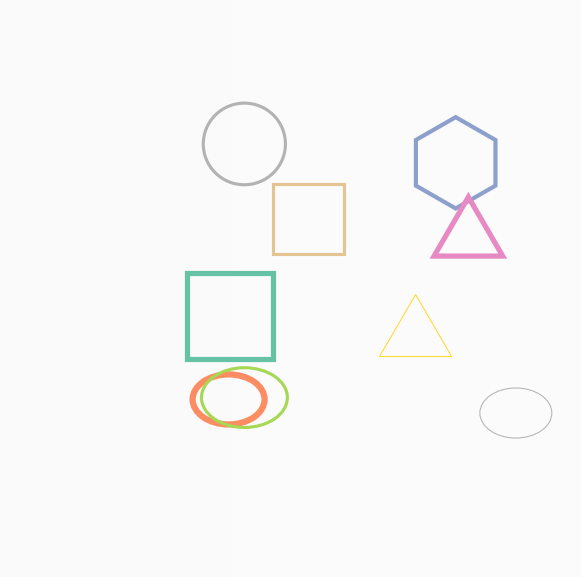[{"shape": "square", "thickness": 2.5, "radius": 0.37, "center": [0.396, 0.452]}, {"shape": "oval", "thickness": 3, "radius": 0.31, "center": [0.393, 0.307]}, {"shape": "hexagon", "thickness": 2, "radius": 0.4, "center": [0.784, 0.717]}, {"shape": "triangle", "thickness": 2.5, "radius": 0.34, "center": [0.806, 0.59]}, {"shape": "oval", "thickness": 1.5, "radius": 0.37, "center": [0.42, 0.311]}, {"shape": "triangle", "thickness": 0.5, "radius": 0.36, "center": [0.715, 0.418]}, {"shape": "square", "thickness": 1.5, "radius": 0.3, "center": [0.531, 0.619]}, {"shape": "oval", "thickness": 0.5, "radius": 0.31, "center": [0.887, 0.284]}, {"shape": "circle", "thickness": 1.5, "radius": 0.35, "center": [0.42, 0.75]}]